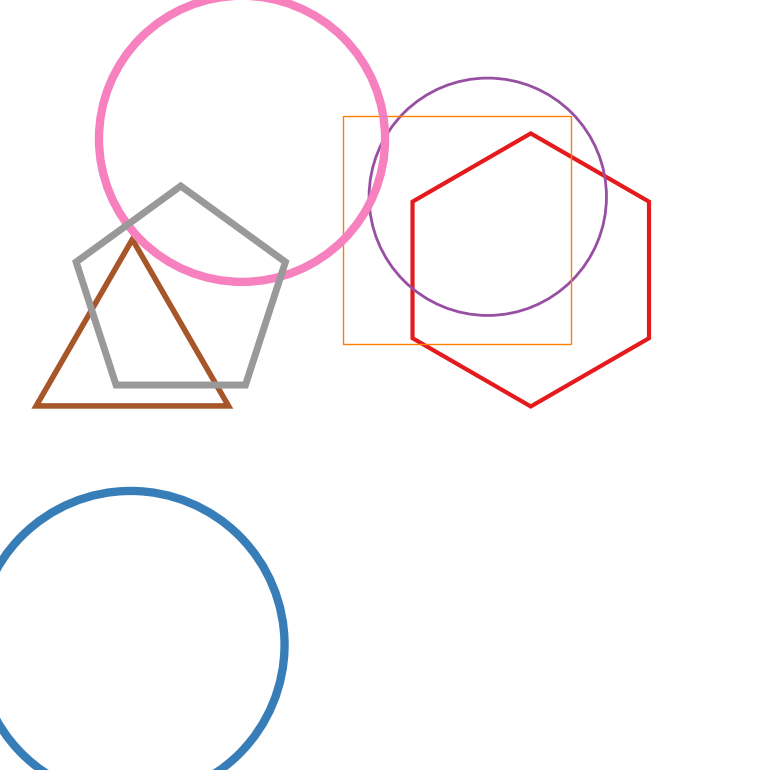[{"shape": "hexagon", "thickness": 1.5, "radius": 0.89, "center": [0.689, 0.649]}, {"shape": "circle", "thickness": 3, "radius": 1.0, "center": [0.17, 0.163]}, {"shape": "circle", "thickness": 1, "radius": 0.77, "center": [0.633, 0.744]}, {"shape": "square", "thickness": 0.5, "radius": 0.74, "center": [0.594, 0.702]}, {"shape": "triangle", "thickness": 2, "radius": 0.72, "center": [0.172, 0.545]}, {"shape": "circle", "thickness": 3, "radius": 0.93, "center": [0.314, 0.82]}, {"shape": "pentagon", "thickness": 2.5, "radius": 0.71, "center": [0.235, 0.616]}]